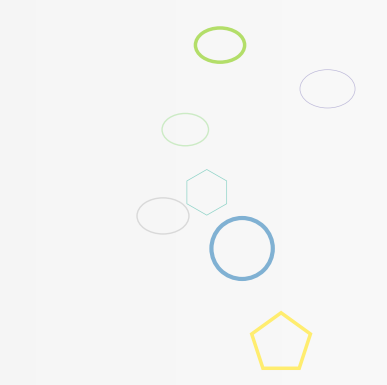[{"shape": "hexagon", "thickness": 0.5, "radius": 0.3, "center": [0.534, 0.5]}, {"shape": "oval", "thickness": 0.5, "radius": 0.36, "center": [0.845, 0.769]}, {"shape": "circle", "thickness": 3, "radius": 0.4, "center": [0.625, 0.355]}, {"shape": "oval", "thickness": 2.5, "radius": 0.32, "center": [0.568, 0.883]}, {"shape": "oval", "thickness": 1, "radius": 0.34, "center": [0.421, 0.439]}, {"shape": "oval", "thickness": 1, "radius": 0.3, "center": [0.478, 0.663]}, {"shape": "pentagon", "thickness": 2.5, "radius": 0.4, "center": [0.725, 0.108]}]